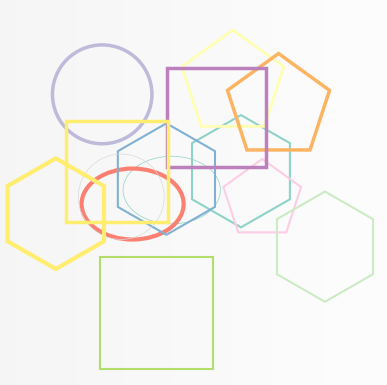[{"shape": "hexagon", "thickness": 1.5, "radius": 0.73, "center": [0.622, 0.555]}, {"shape": "oval", "thickness": 0.5, "radius": 0.63, "center": [0.443, 0.506]}, {"shape": "pentagon", "thickness": 2, "radius": 0.69, "center": [0.601, 0.784]}, {"shape": "circle", "thickness": 2.5, "radius": 0.64, "center": [0.264, 0.755]}, {"shape": "oval", "thickness": 3, "radius": 0.66, "center": [0.342, 0.47]}, {"shape": "hexagon", "thickness": 1.5, "radius": 0.72, "center": [0.429, 0.535]}, {"shape": "pentagon", "thickness": 2.5, "radius": 0.69, "center": [0.719, 0.723]}, {"shape": "square", "thickness": 1.5, "radius": 0.73, "center": [0.404, 0.187]}, {"shape": "pentagon", "thickness": 1.5, "radius": 0.53, "center": [0.677, 0.482]}, {"shape": "circle", "thickness": 0.5, "radius": 0.55, "center": [0.313, 0.489]}, {"shape": "square", "thickness": 2.5, "radius": 0.64, "center": [0.559, 0.695]}, {"shape": "hexagon", "thickness": 1.5, "radius": 0.72, "center": [0.839, 0.359]}, {"shape": "square", "thickness": 2.5, "radius": 0.66, "center": [0.302, 0.554]}, {"shape": "hexagon", "thickness": 3, "radius": 0.72, "center": [0.144, 0.445]}]